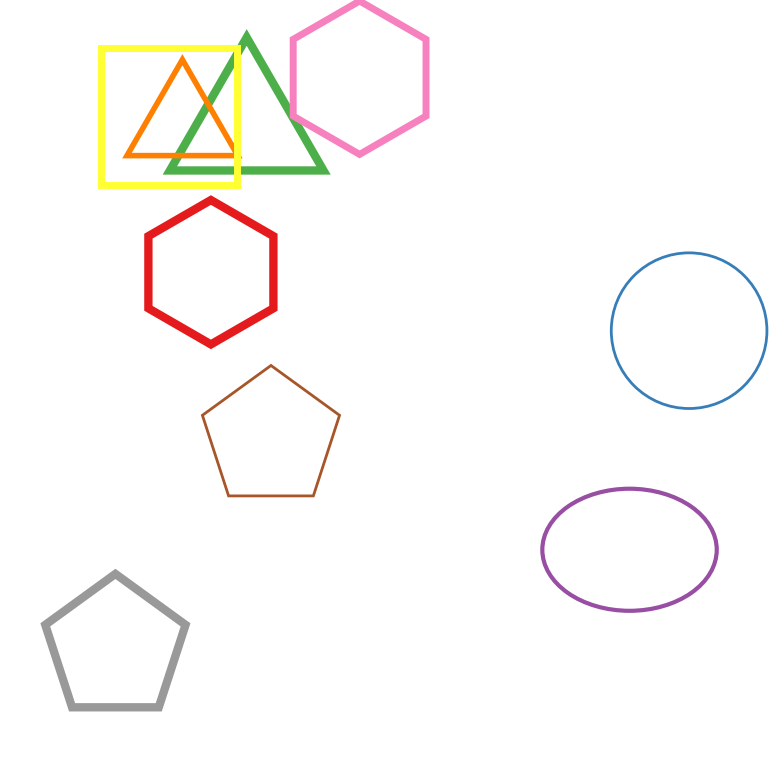[{"shape": "hexagon", "thickness": 3, "radius": 0.47, "center": [0.274, 0.646]}, {"shape": "circle", "thickness": 1, "radius": 0.51, "center": [0.895, 0.571]}, {"shape": "triangle", "thickness": 3, "radius": 0.58, "center": [0.32, 0.836]}, {"shape": "oval", "thickness": 1.5, "radius": 0.57, "center": [0.818, 0.286]}, {"shape": "triangle", "thickness": 2, "radius": 0.42, "center": [0.237, 0.839]}, {"shape": "square", "thickness": 2.5, "radius": 0.44, "center": [0.219, 0.849]}, {"shape": "pentagon", "thickness": 1, "radius": 0.47, "center": [0.352, 0.432]}, {"shape": "hexagon", "thickness": 2.5, "radius": 0.5, "center": [0.467, 0.899]}, {"shape": "pentagon", "thickness": 3, "radius": 0.48, "center": [0.15, 0.159]}]